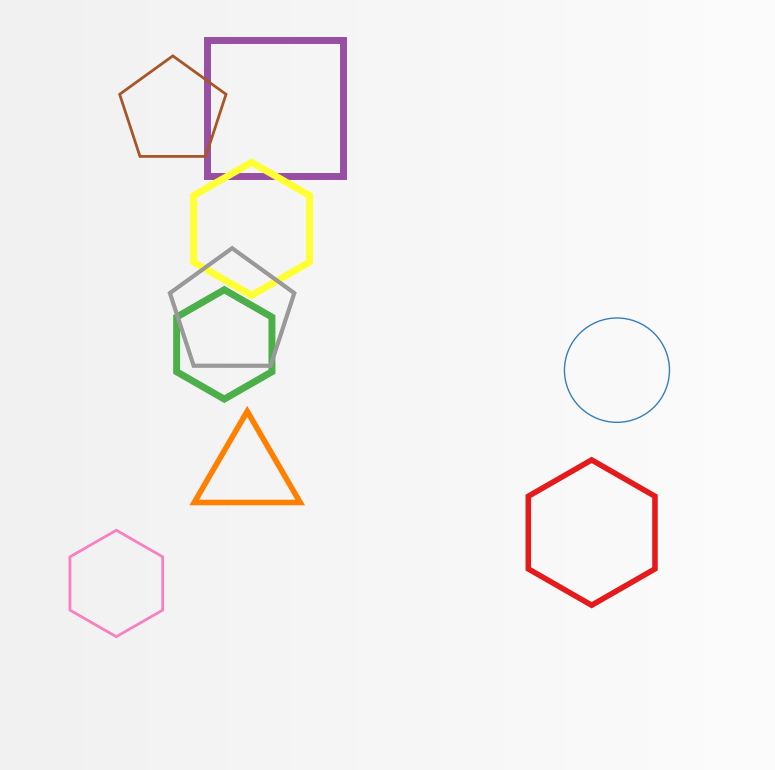[{"shape": "hexagon", "thickness": 2, "radius": 0.47, "center": [0.763, 0.308]}, {"shape": "circle", "thickness": 0.5, "radius": 0.34, "center": [0.796, 0.519]}, {"shape": "hexagon", "thickness": 2.5, "radius": 0.36, "center": [0.289, 0.553]}, {"shape": "square", "thickness": 2.5, "radius": 0.44, "center": [0.355, 0.859]}, {"shape": "triangle", "thickness": 2, "radius": 0.39, "center": [0.319, 0.387]}, {"shape": "hexagon", "thickness": 2.5, "radius": 0.43, "center": [0.325, 0.703]}, {"shape": "pentagon", "thickness": 1, "radius": 0.36, "center": [0.223, 0.855]}, {"shape": "hexagon", "thickness": 1, "radius": 0.35, "center": [0.15, 0.242]}, {"shape": "pentagon", "thickness": 1.5, "radius": 0.42, "center": [0.3, 0.593]}]